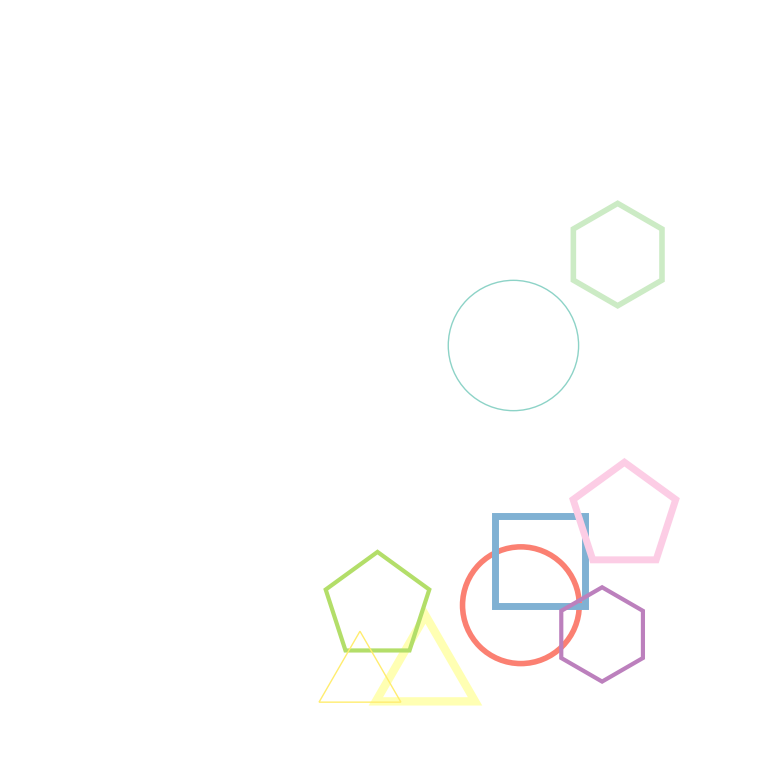[{"shape": "circle", "thickness": 0.5, "radius": 0.42, "center": [0.667, 0.551]}, {"shape": "triangle", "thickness": 3, "radius": 0.37, "center": [0.553, 0.126]}, {"shape": "circle", "thickness": 2, "radius": 0.38, "center": [0.676, 0.214]}, {"shape": "square", "thickness": 2.5, "radius": 0.29, "center": [0.702, 0.271]}, {"shape": "pentagon", "thickness": 1.5, "radius": 0.35, "center": [0.49, 0.212]}, {"shape": "pentagon", "thickness": 2.5, "radius": 0.35, "center": [0.811, 0.33]}, {"shape": "hexagon", "thickness": 1.5, "radius": 0.31, "center": [0.782, 0.176]}, {"shape": "hexagon", "thickness": 2, "radius": 0.33, "center": [0.802, 0.669]}, {"shape": "triangle", "thickness": 0.5, "radius": 0.31, "center": [0.467, 0.119]}]